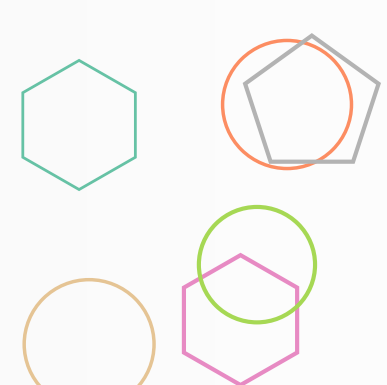[{"shape": "hexagon", "thickness": 2, "radius": 0.84, "center": [0.204, 0.675]}, {"shape": "circle", "thickness": 2.5, "radius": 0.83, "center": [0.741, 0.729]}, {"shape": "hexagon", "thickness": 3, "radius": 0.84, "center": [0.621, 0.169]}, {"shape": "circle", "thickness": 3, "radius": 0.75, "center": [0.663, 0.313]}, {"shape": "circle", "thickness": 2.5, "radius": 0.84, "center": [0.23, 0.106]}, {"shape": "pentagon", "thickness": 3, "radius": 0.91, "center": [0.805, 0.726]}]